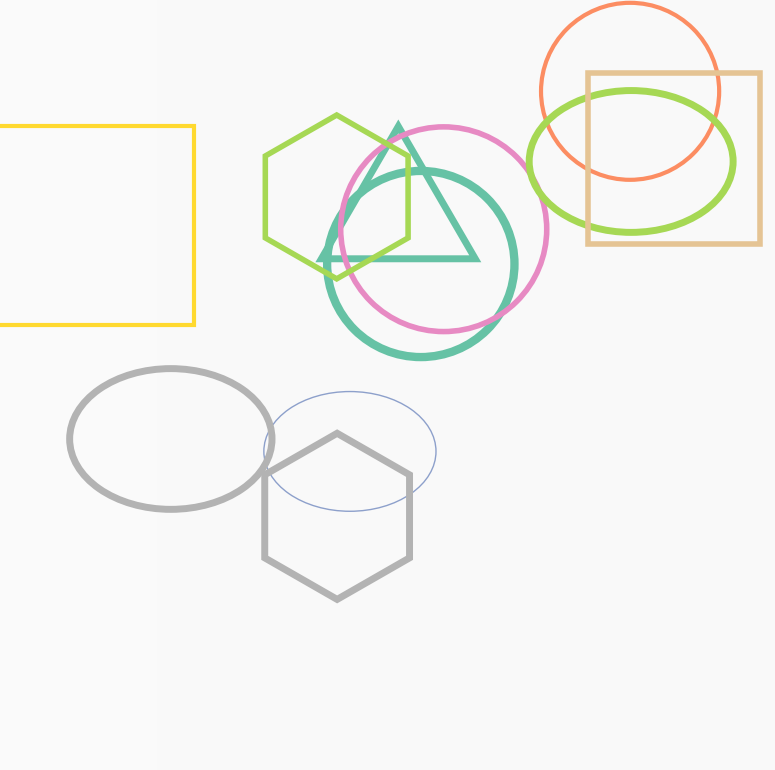[{"shape": "triangle", "thickness": 2.5, "radius": 0.57, "center": [0.514, 0.721]}, {"shape": "circle", "thickness": 3, "radius": 0.6, "center": [0.543, 0.657]}, {"shape": "circle", "thickness": 1.5, "radius": 0.57, "center": [0.813, 0.881]}, {"shape": "oval", "thickness": 0.5, "radius": 0.56, "center": [0.452, 0.414]}, {"shape": "circle", "thickness": 2, "radius": 0.66, "center": [0.573, 0.702]}, {"shape": "oval", "thickness": 2.5, "radius": 0.66, "center": [0.814, 0.79]}, {"shape": "hexagon", "thickness": 2, "radius": 0.53, "center": [0.434, 0.744]}, {"shape": "square", "thickness": 1.5, "radius": 0.65, "center": [0.121, 0.707]}, {"shape": "square", "thickness": 2, "radius": 0.56, "center": [0.87, 0.794]}, {"shape": "hexagon", "thickness": 2.5, "radius": 0.54, "center": [0.435, 0.329]}, {"shape": "oval", "thickness": 2.5, "radius": 0.65, "center": [0.22, 0.43]}]